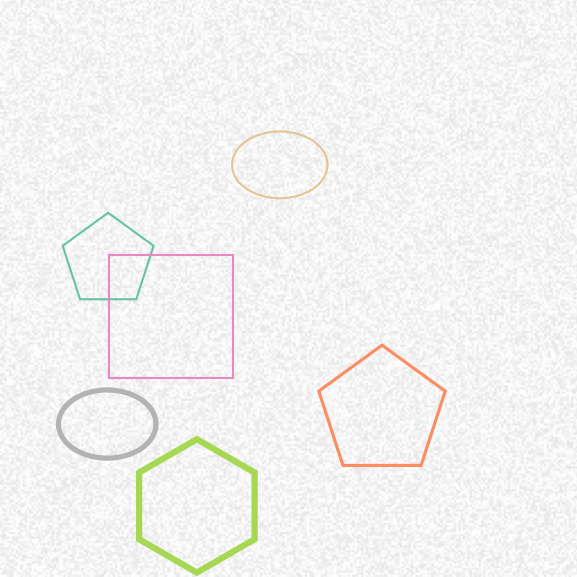[{"shape": "pentagon", "thickness": 1, "radius": 0.41, "center": [0.187, 0.548]}, {"shape": "pentagon", "thickness": 1.5, "radius": 0.58, "center": [0.661, 0.286]}, {"shape": "square", "thickness": 1, "radius": 0.54, "center": [0.297, 0.451]}, {"shape": "hexagon", "thickness": 3, "radius": 0.58, "center": [0.341, 0.123]}, {"shape": "oval", "thickness": 1, "radius": 0.41, "center": [0.484, 0.714]}, {"shape": "oval", "thickness": 2.5, "radius": 0.42, "center": [0.186, 0.265]}]